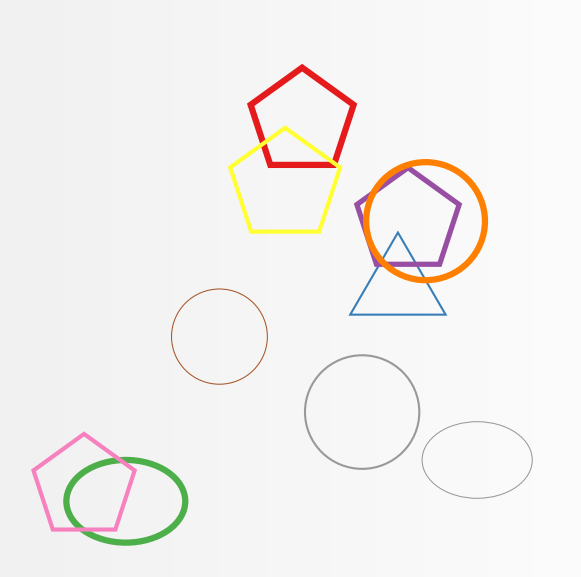[{"shape": "pentagon", "thickness": 3, "radius": 0.47, "center": [0.52, 0.789]}, {"shape": "triangle", "thickness": 1, "radius": 0.47, "center": [0.685, 0.502]}, {"shape": "oval", "thickness": 3, "radius": 0.51, "center": [0.216, 0.131]}, {"shape": "pentagon", "thickness": 2.5, "radius": 0.46, "center": [0.702, 0.616]}, {"shape": "circle", "thickness": 3, "radius": 0.51, "center": [0.732, 0.616]}, {"shape": "pentagon", "thickness": 2, "radius": 0.5, "center": [0.491, 0.678]}, {"shape": "circle", "thickness": 0.5, "radius": 0.41, "center": [0.378, 0.416]}, {"shape": "pentagon", "thickness": 2, "radius": 0.46, "center": [0.145, 0.156]}, {"shape": "circle", "thickness": 1, "radius": 0.49, "center": [0.623, 0.286]}, {"shape": "oval", "thickness": 0.5, "radius": 0.47, "center": [0.821, 0.203]}]